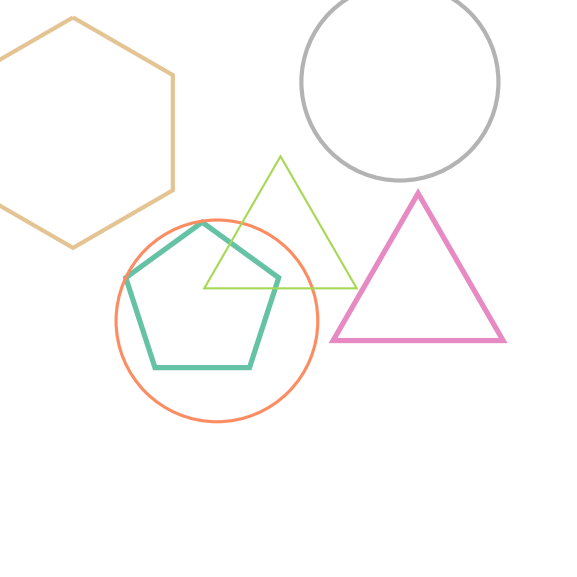[{"shape": "pentagon", "thickness": 2.5, "radius": 0.7, "center": [0.35, 0.475]}, {"shape": "circle", "thickness": 1.5, "radius": 0.87, "center": [0.376, 0.443]}, {"shape": "triangle", "thickness": 2.5, "radius": 0.85, "center": [0.724, 0.494]}, {"shape": "triangle", "thickness": 1, "radius": 0.76, "center": [0.486, 0.576]}, {"shape": "hexagon", "thickness": 2, "radius": 1.0, "center": [0.126, 0.769]}, {"shape": "circle", "thickness": 2, "radius": 0.85, "center": [0.692, 0.857]}]